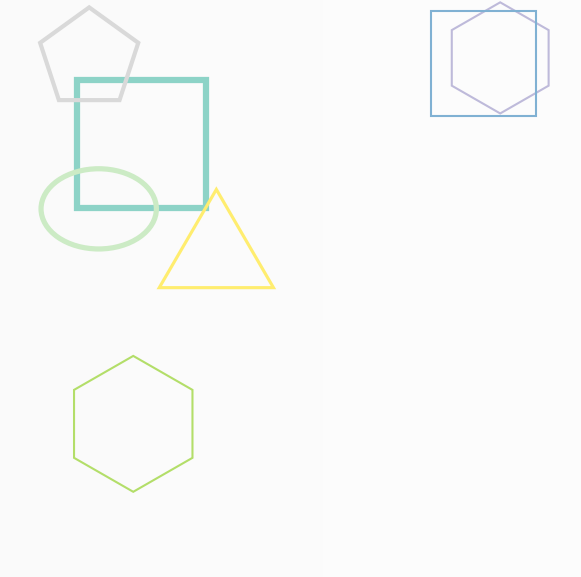[{"shape": "square", "thickness": 3, "radius": 0.55, "center": [0.244, 0.75]}, {"shape": "hexagon", "thickness": 1, "radius": 0.48, "center": [0.861, 0.899]}, {"shape": "square", "thickness": 1, "radius": 0.45, "center": [0.832, 0.888]}, {"shape": "hexagon", "thickness": 1, "radius": 0.59, "center": [0.229, 0.265]}, {"shape": "pentagon", "thickness": 2, "radius": 0.44, "center": [0.153, 0.898]}, {"shape": "oval", "thickness": 2.5, "radius": 0.5, "center": [0.17, 0.637]}, {"shape": "triangle", "thickness": 1.5, "radius": 0.57, "center": [0.372, 0.558]}]